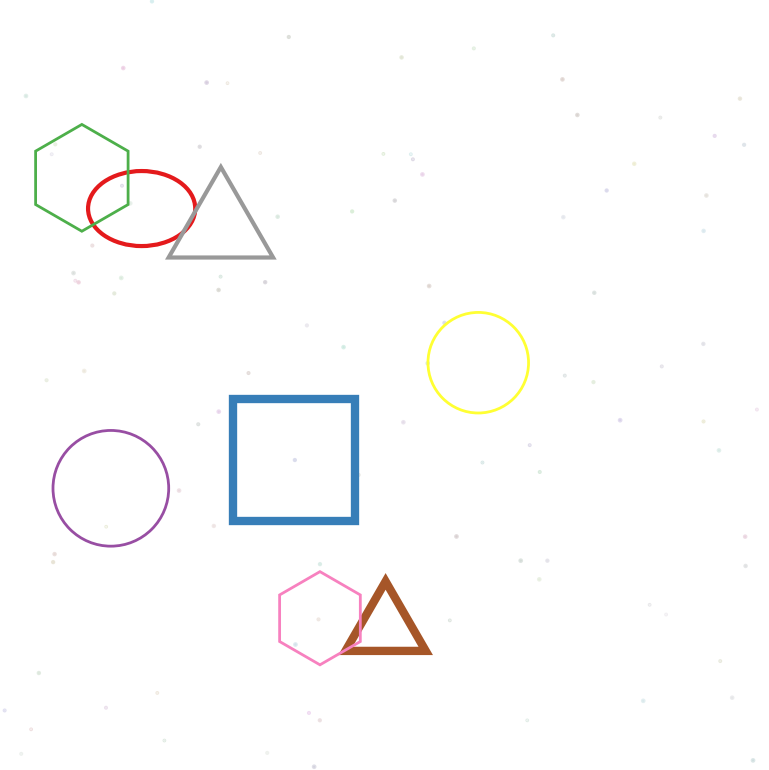[{"shape": "oval", "thickness": 1.5, "radius": 0.35, "center": [0.184, 0.729]}, {"shape": "square", "thickness": 3, "radius": 0.4, "center": [0.382, 0.402]}, {"shape": "hexagon", "thickness": 1, "radius": 0.35, "center": [0.106, 0.769]}, {"shape": "circle", "thickness": 1, "radius": 0.38, "center": [0.144, 0.366]}, {"shape": "circle", "thickness": 1, "radius": 0.33, "center": [0.621, 0.529]}, {"shape": "triangle", "thickness": 3, "radius": 0.3, "center": [0.501, 0.185]}, {"shape": "hexagon", "thickness": 1, "radius": 0.3, "center": [0.416, 0.197]}, {"shape": "triangle", "thickness": 1.5, "radius": 0.39, "center": [0.287, 0.705]}]